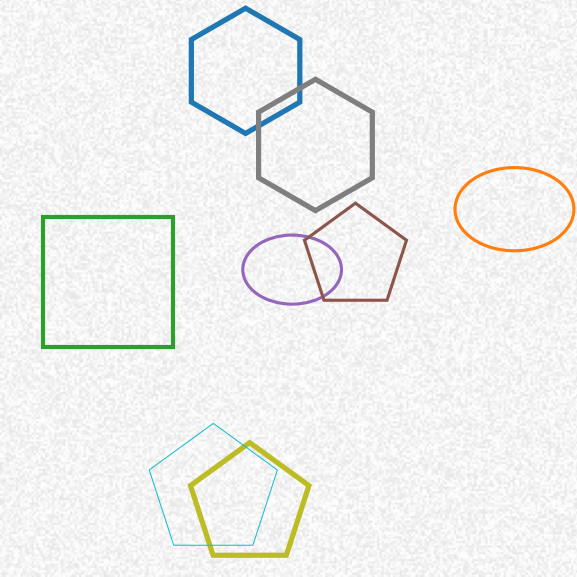[{"shape": "hexagon", "thickness": 2.5, "radius": 0.54, "center": [0.425, 0.876]}, {"shape": "oval", "thickness": 1.5, "radius": 0.51, "center": [0.891, 0.637]}, {"shape": "square", "thickness": 2, "radius": 0.56, "center": [0.188, 0.51]}, {"shape": "oval", "thickness": 1.5, "radius": 0.43, "center": [0.506, 0.532]}, {"shape": "pentagon", "thickness": 1.5, "radius": 0.46, "center": [0.616, 0.554]}, {"shape": "hexagon", "thickness": 2.5, "radius": 0.57, "center": [0.546, 0.748]}, {"shape": "pentagon", "thickness": 2.5, "radius": 0.54, "center": [0.432, 0.125]}, {"shape": "pentagon", "thickness": 0.5, "radius": 0.58, "center": [0.369, 0.149]}]